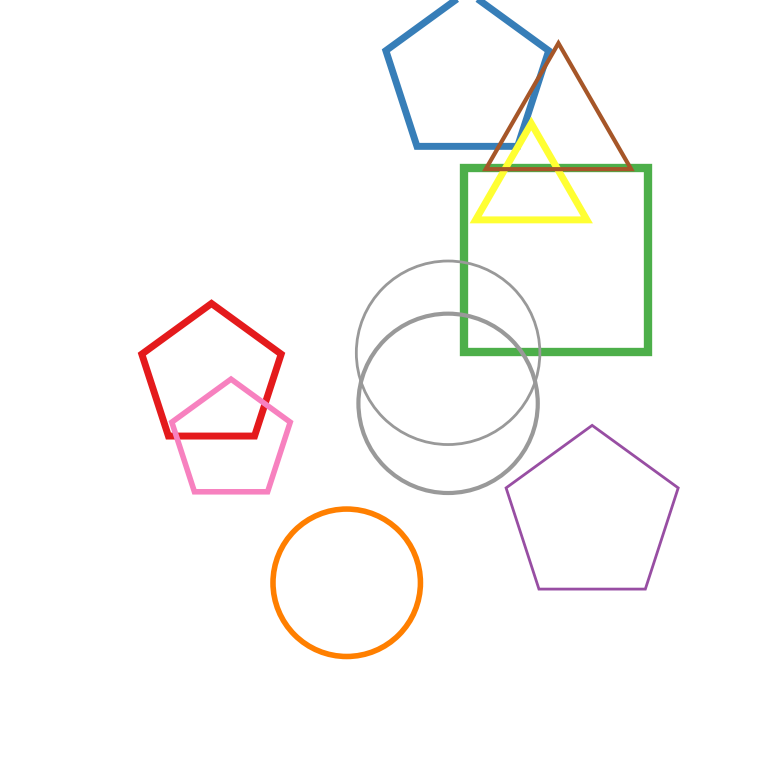[{"shape": "pentagon", "thickness": 2.5, "radius": 0.48, "center": [0.275, 0.511]}, {"shape": "pentagon", "thickness": 2.5, "radius": 0.56, "center": [0.607, 0.9]}, {"shape": "square", "thickness": 3, "radius": 0.6, "center": [0.722, 0.662]}, {"shape": "pentagon", "thickness": 1, "radius": 0.59, "center": [0.769, 0.33]}, {"shape": "circle", "thickness": 2, "radius": 0.48, "center": [0.45, 0.243]}, {"shape": "triangle", "thickness": 2.5, "radius": 0.42, "center": [0.69, 0.756]}, {"shape": "triangle", "thickness": 1.5, "radius": 0.55, "center": [0.725, 0.835]}, {"shape": "pentagon", "thickness": 2, "radius": 0.4, "center": [0.3, 0.427]}, {"shape": "circle", "thickness": 1.5, "radius": 0.58, "center": [0.582, 0.476]}, {"shape": "circle", "thickness": 1, "radius": 0.6, "center": [0.582, 0.542]}]